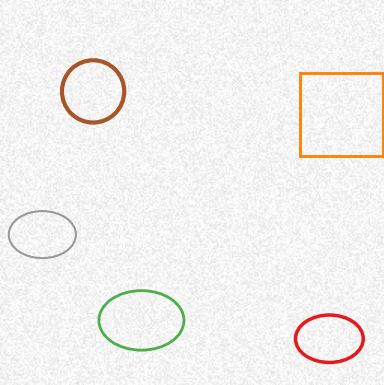[{"shape": "oval", "thickness": 2.5, "radius": 0.44, "center": [0.855, 0.12]}, {"shape": "oval", "thickness": 2, "radius": 0.55, "center": [0.367, 0.168]}, {"shape": "square", "thickness": 2, "radius": 0.54, "center": [0.887, 0.702]}, {"shape": "circle", "thickness": 3, "radius": 0.4, "center": [0.242, 0.763]}, {"shape": "oval", "thickness": 1.5, "radius": 0.44, "center": [0.11, 0.391]}]